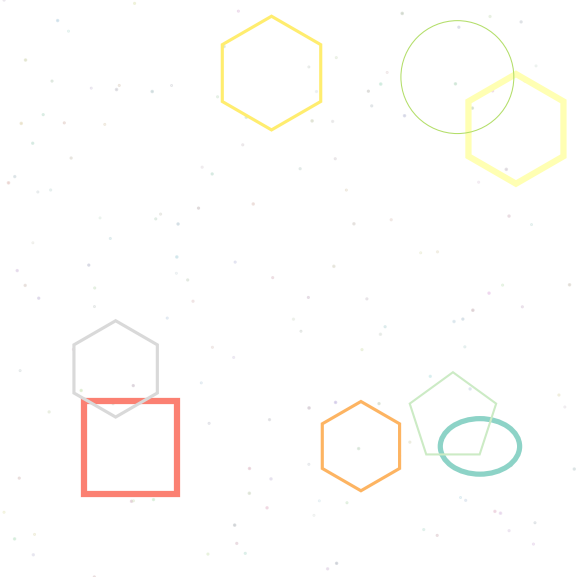[{"shape": "oval", "thickness": 2.5, "radius": 0.34, "center": [0.831, 0.226]}, {"shape": "hexagon", "thickness": 3, "radius": 0.47, "center": [0.893, 0.776]}, {"shape": "square", "thickness": 3, "radius": 0.4, "center": [0.226, 0.225]}, {"shape": "hexagon", "thickness": 1.5, "radius": 0.39, "center": [0.625, 0.227]}, {"shape": "circle", "thickness": 0.5, "radius": 0.49, "center": [0.792, 0.866]}, {"shape": "hexagon", "thickness": 1.5, "radius": 0.42, "center": [0.2, 0.36]}, {"shape": "pentagon", "thickness": 1, "radius": 0.39, "center": [0.784, 0.276]}, {"shape": "hexagon", "thickness": 1.5, "radius": 0.49, "center": [0.47, 0.873]}]